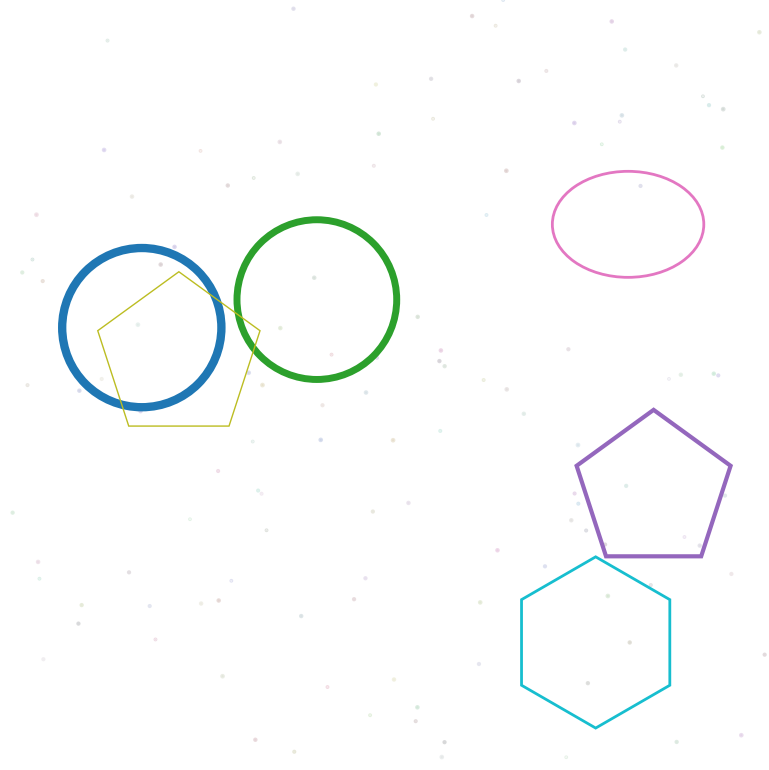[{"shape": "circle", "thickness": 3, "radius": 0.52, "center": [0.184, 0.575]}, {"shape": "circle", "thickness": 2.5, "radius": 0.52, "center": [0.411, 0.611]}, {"shape": "pentagon", "thickness": 1.5, "radius": 0.53, "center": [0.849, 0.363]}, {"shape": "oval", "thickness": 1, "radius": 0.49, "center": [0.816, 0.709]}, {"shape": "pentagon", "thickness": 0.5, "radius": 0.55, "center": [0.232, 0.536]}, {"shape": "hexagon", "thickness": 1, "radius": 0.56, "center": [0.774, 0.166]}]